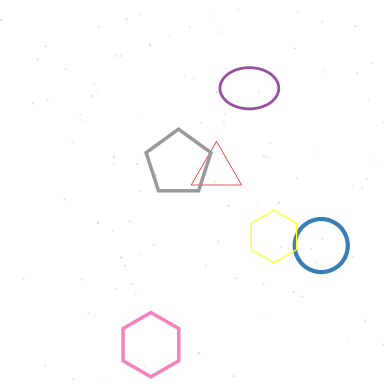[{"shape": "triangle", "thickness": 0.5, "radius": 0.38, "center": [0.562, 0.557]}, {"shape": "circle", "thickness": 3, "radius": 0.34, "center": [0.834, 0.362]}, {"shape": "oval", "thickness": 2, "radius": 0.38, "center": [0.648, 0.771]}, {"shape": "hexagon", "thickness": 1, "radius": 0.34, "center": [0.711, 0.386]}, {"shape": "hexagon", "thickness": 2.5, "radius": 0.42, "center": [0.392, 0.105]}, {"shape": "pentagon", "thickness": 2.5, "radius": 0.44, "center": [0.464, 0.576]}]